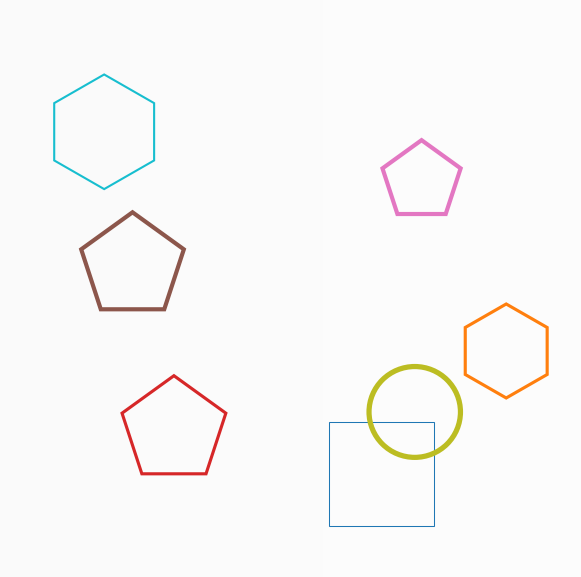[{"shape": "square", "thickness": 0.5, "radius": 0.45, "center": [0.657, 0.178]}, {"shape": "hexagon", "thickness": 1.5, "radius": 0.41, "center": [0.871, 0.391]}, {"shape": "pentagon", "thickness": 1.5, "radius": 0.47, "center": [0.299, 0.255]}, {"shape": "pentagon", "thickness": 2, "radius": 0.46, "center": [0.228, 0.539]}, {"shape": "pentagon", "thickness": 2, "radius": 0.35, "center": [0.725, 0.686]}, {"shape": "circle", "thickness": 2.5, "radius": 0.39, "center": [0.714, 0.286]}, {"shape": "hexagon", "thickness": 1, "radius": 0.5, "center": [0.179, 0.771]}]